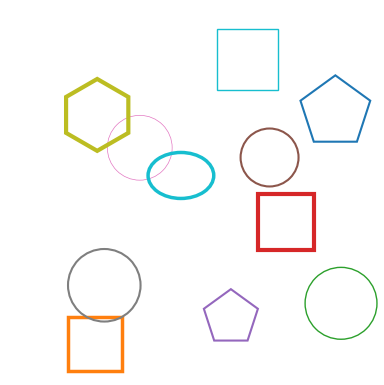[{"shape": "pentagon", "thickness": 1.5, "radius": 0.48, "center": [0.871, 0.709]}, {"shape": "square", "thickness": 2.5, "radius": 0.35, "center": [0.246, 0.107]}, {"shape": "circle", "thickness": 1, "radius": 0.47, "center": [0.886, 0.212]}, {"shape": "square", "thickness": 3, "radius": 0.36, "center": [0.742, 0.423]}, {"shape": "pentagon", "thickness": 1.5, "radius": 0.37, "center": [0.6, 0.175]}, {"shape": "circle", "thickness": 1.5, "radius": 0.38, "center": [0.7, 0.591]}, {"shape": "circle", "thickness": 0.5, "radius": 0.42, "center": [0.363, 0.616]}, {"shape": "circle", "thickness": 1.5, "radius": 0.47, "center": [0.271, 0.259]}, {"shape": "hexagon", "thickness": 3, "radius": 0.47, "center": [0.252, 0.702]}, {"shape": "square", "thickness": 1, "radius": 0.4, "center": [0.643, 0.845]}, {"shape": "oval", "thickness": 2.5, "radius": 0.43, "center": [0.47, 0.544]}]